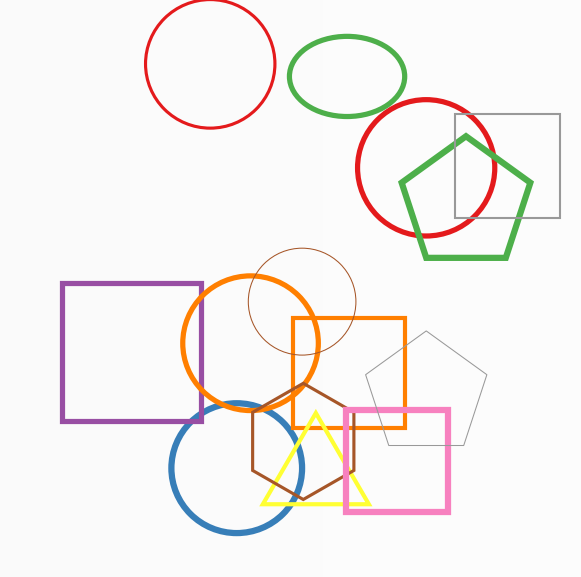[{"shape": "circle", "thickness": 1.5, "radius": 0.56, "center": [0.362, 0.889]}, {"shape": "circle", "thickness": 2.5, "radius": 0.59, "center": [0.733, 0.709]}, {"shape": "circle", "thickness": 3, "radius": 0.56, "center": [0.407, 0.188]}, {"shape": "pentagon", "thickness": 3, "radius": 0.58, "center": [0.802, 0.647]}, {"shape": "oval", "thickness": 2.5, "radius": 0.5, "center": [0.597, 0.867]}, {"shape": "square", "thickness": 2.5, "radius": 0.6, "center": [0.227, 0.389]}, {"shape": "circle", "thickness": 2.5, "radius": 0.58, "center": [0.431, 0.405]}, {"shape": "square", "thickness": 2, "radius": 0.48, "center": [0.6, 0.354]}, {"shape": "triangle", "thickness": 2, "radius": 0.53, "center": [0.543, 0.179]}, {"shape": "circle", "thickness": 0.5, "radius": 0.46, "center": [0.52, 0.477]}, {"shape": "hexagon", "thickness": 1.5, "radius": 0.5, "center": [0.522, 0.235]}, {"shape": "square", "thickness": 3, "radius": 0.44, "center": [0.683, 0.201]}, {"shape": "pentagon", "thickness": 0.5, "radius": 0.55, "center": [0.733, 0.316]}, {"shape": "square", "thickness": 1, "radius": 0.45, "center": [0.873, 0.712]}]